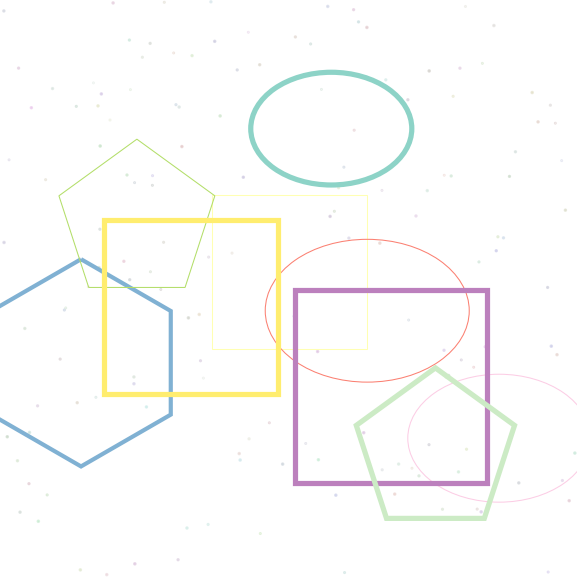[{"shape": "oval", "thickness": 2.5, "radius": 0.7, "center": [0.574, 0.776]}, {"shape": "square", "thickness": 0.5, "radius": 0.67, "center": [0.502, 0.528]}, {"shape": "oval", "thickness": 0.5, "radius": 0.88, "center": [0.636, 0.461]}, {"shape": "hexagon", "thickness": 2, "radius": 0.9, "center": [0.14, 0.371]}, {"shape": "pentagon", "thickness": 0.5, "radius": 0.71, "center": [0.237, 0.616]}, {"shape": "oval", "thickness": 0.5, "radius": 0.79, "center": [0.864, 0.24]}, {"shape": "square", "thickness": 2.5, "radius": 0.83, "center": [0.677, 0.33]}, {"shape": "pentagon", "thickness": 2.5, "radius": 0.72, "center": [0.754, 0.218]}, {"shape": "square", "thickness": 2.5, "radius": 0.75, "center": [0.33, 0.467]}]